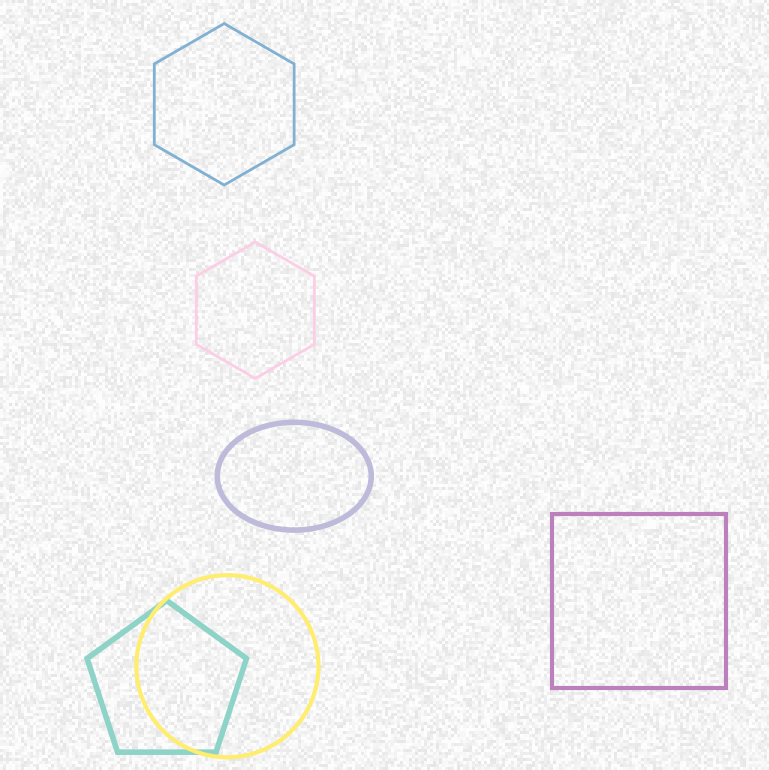[{"shape": "pentagon", "thickness": 2, "radius": 0.54, "center": [0.217, 0.111]}, {"shape": "oval", "thickness": 2, "radius": 0.5, "center": [0.382, 0.382]}, {"shape": "hexagon", "thickness": 1, "radius": 0.52, "center": [0.291, 0.865]}, {"shape": "hexagon", "thickness": 1, "radius": 0.44, "center": [0.332, 0.597]}, {"shape": "square", "thickness": 1.5, "radius": 0.56, "center": [0.829, 0.219]}, {"shape": "circle", "thickness": 1.5, "radius": 0.59, "center": [0.295, 0.135]}]